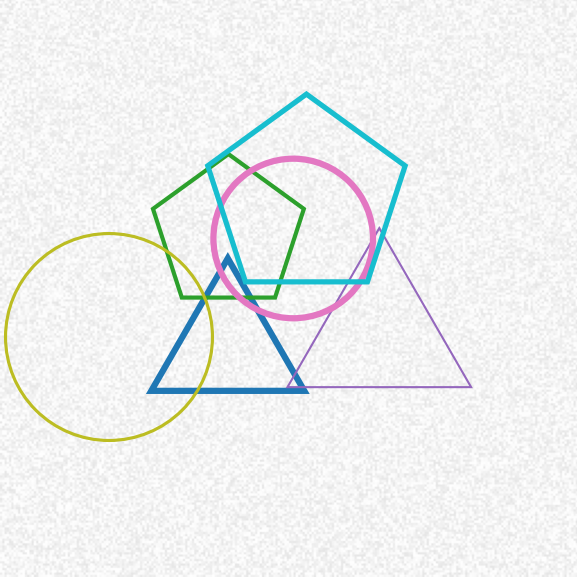[{"shape": "triangle", "thickness": 3, "radius": 0.76, "center": [0.394, 0.399]}, {"shape": "pentagon", "thickness": 2, "radius": 0.69, "center": [0.396, 0.595]}, {"shape": "triangle", "thickness": 1, "radius": 0.92, "center": [0.657, 0.421]}, {"shape": "circle", "thickness": 3, "radius": 0.69, "center": [0.508, 0.586]}, {"shape": "circle", "thickness": 1.5, "radius": 0.9, "center": [0.189, 0.416]}, {"shape": "pentagon", "thickness": 2.5, "radius": 0.9, "center": [0.531, 0.656]}]